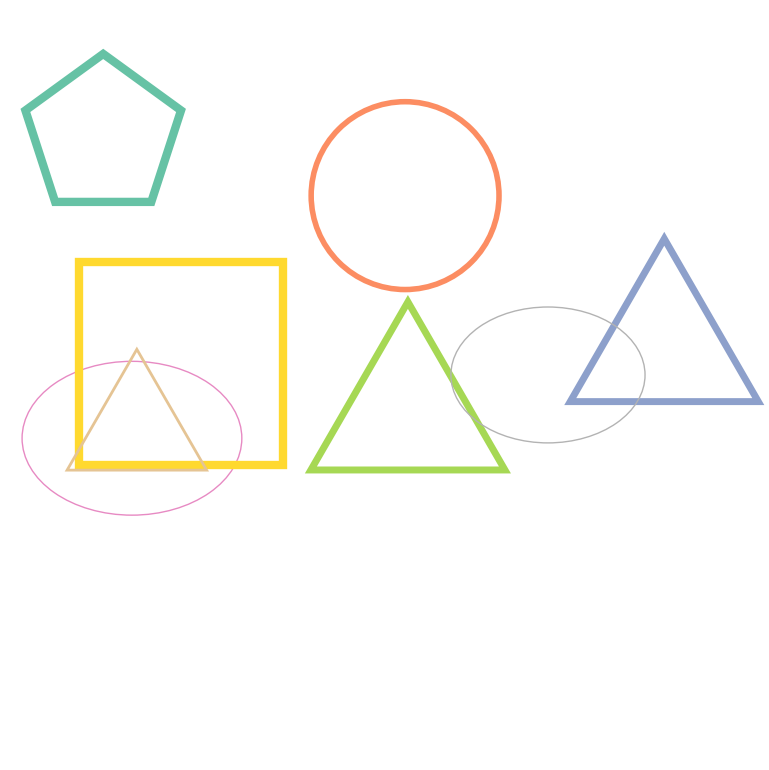[{"shape": "pentagon", "thickness": 3, "radius": 0.53, "center": [0.134, 0.824]}, {"shape": "circle", "thickness": 2, "radius": 0.61, "center": [0.526, 0.746]}, {"shape": "triangle", "thickness": 2.5, "radius": 0.71, "center": [0.863, 0.549]}, {"shape": "oval", "thickness": 0.5, "radius": 0.71, "center": [0.171, 0.431]}, {"shape": "triangle", "thickness": 2.5, "radius": 0.73, "center": [0.53, 0.462]}, {"shape": "square", "thickness": 3, "radius": 0.66, "center": [0.235, 0.528]}, {"shape": "triangle", "thickness": 1, "radius": 0.52, "center": [0.178, 0.442]}, {"shape": "oval", "thickness": 0.5, "radius": 0.63, "center": [0.712, 0.513]}]